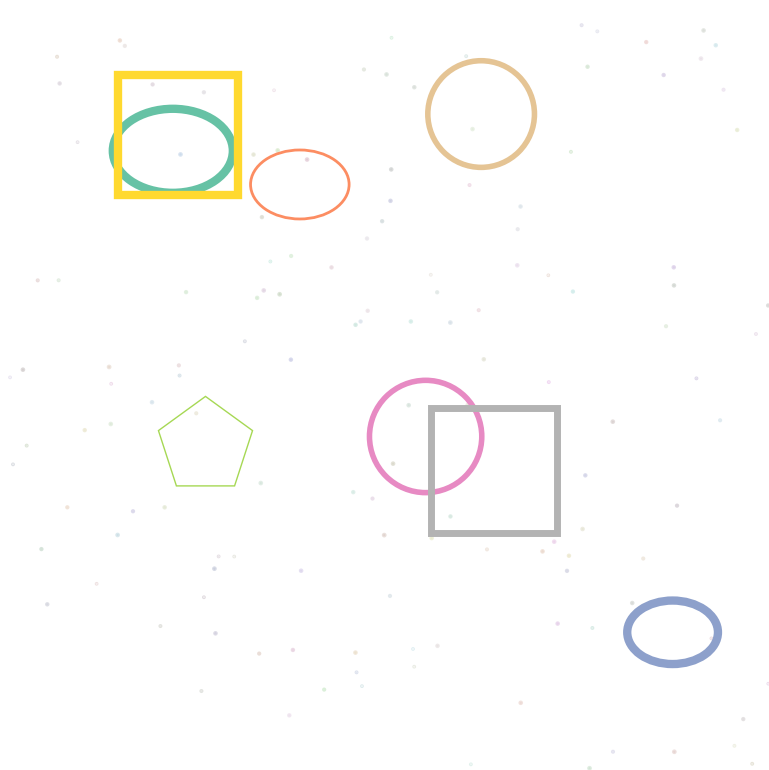[{"shape": "oval", "thickness": 3, "radius": 0.39, "center": [0.224, 0.804]}, {"shape": "oval", "thickness": 1, "radius": 0.32, "center": [0.389, 0.76]}, {"shape": "oval", "thickness": 3, "radius": 0.29, "center": [0.874, 0.179]}, {"shape": "circle", "thickness": 2, "radius": 0.36, "center": [0.553, 0.433]}, {"shape": "pentagon", "thickness": 0.5, "radius": 0.32, "center": [0.267, 0.421]}, {"shape": "square", "thickness": 3, "radius": 0.39, "center": [0.231, 0.824]}, {"shape": "circle", "thickness": 2, "radius": 0.35, "center": [0.625, 0.852]}, {"shape": "square", "thickness": 2.5, "radius": 0.41, "center": [0.642, 0.389]}]